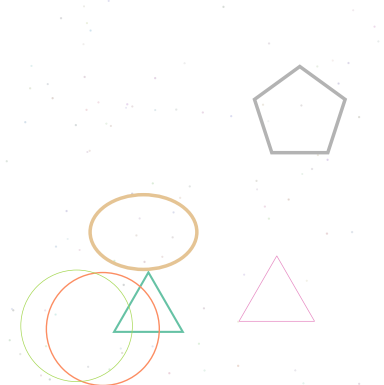[{"shape": "triangle", "thickness": 1.5, "radius": 0.52, "center": [0.386, 0.189]}, {"shape": "circle", "thickness": 1, "radius": 0.73, "center": [0.267, 0.145]}, {"shape": "triangle", "thickness": 0.5, "radius": 0.57, "center": [0.719, 0.222]}, {"shape": "circle", "thickness": 0.5, "radius": 0.72, "center": [0.199, 0.154]}, {"shape": "oval", "thickness": 2.5, "radius": 0.69, "center": [0.373, 0.397]}, {"shape": "pentagon", "thickness": 2.5, "radius": 0.62, "center": [0.779, 0.704]}]